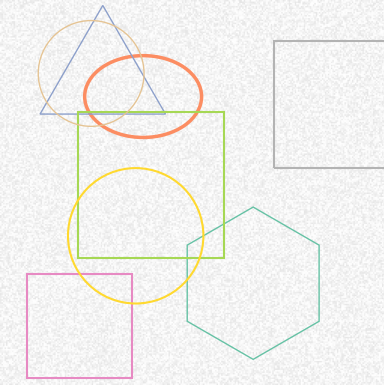[{"shape": "hexagon", "thickness": 1, "radius": 0.99, "center": [0.658, 0.264]}, {"shape": "oval", "thickness": 2.5, "radius": 0.76, "center": [0.372, 0.749]}, {"shape": "triangle", "thickness": 1, "radius": 0.94, "center": [0.267, 0.798]}, {"shape": "square", "thickness": 1.5, "radius": 0.68, "center": [0.207, 0.153]}, {"shape": "square", "thickness": 1.5, "radius": 0.95, "center": [0.391, 0.52]}, {"shape": "circle", "thickness": 1.5, "radius": 0.88, "center": [0.352, 0.388]}, {"shape": "circle", "thickness": 1, "radius": 0.69, "center": [0.237, 0.809]}, {"shape": "square", "thickness": 1.5, "radius": 0.83, "center": [0.879, 0.729]}]